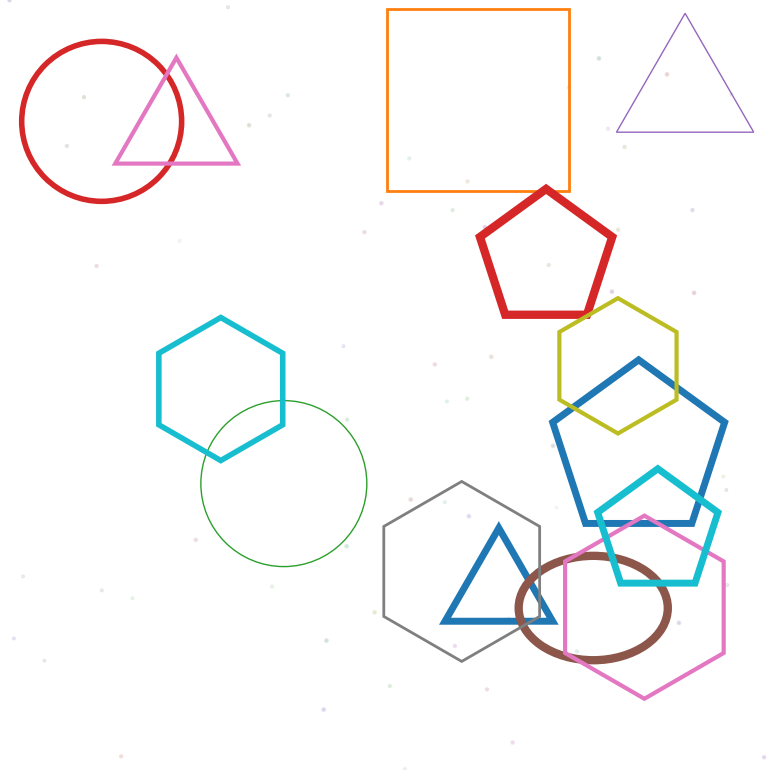[{"shape": "pentagon", "thickness": 2.5, "radius": 0.59, "center": [0.829, 0.415]}, {"shape": "triangle", "thickness": 2.5, "radius": 0.4, "center": [0.648, 0.234]}, {"shape": "square", "thickness": 1, "radius": 0.59, "center": [0.621, 0.87]}, {"shape": "circle", "thickness": 0.5, "radius": 0.54, "center": [0.369, 0.372]}, {"shape": "circle", "thickness": 2, "radius": 0.52, "center": [0.132, 0.842]}, {"shape": "pentagon", "thickness": 3, "radius": 0.45, "center": [0.709, 0.664]}, {"shape": "triangle", "thickness": 0.5, "radius": 0.51, "center": [0.89, 0.88]}, {"shape": "oval", "thickness": 3, "radius": 0.48, "center": [0.77, 0.21]}, {"shape": "triangle", "thickness": 1.5, "radius": 0.46, "center": [0.229, 0.833]}, {"shape": "hexagon", "thickness": 1.5, "radius": 0.59, "center": [0.837, 0.211]}, {"shape": "hexagon", "thickness": 1, "radius": 0.58, "center": [0.6, 0.258]}, {"shape": "hexagon", "thickness": 1.5, "radius": 0.44, "center": [0.803, 0.525]}, {"shape": "pentagon", "thickness": 2.5, "radius": 0.41, "center": [0.854, 0.309]}, {"shape": "hexagon", "thickness": 2, "radius": 0.46, "center": [0.287, 0.495]}]